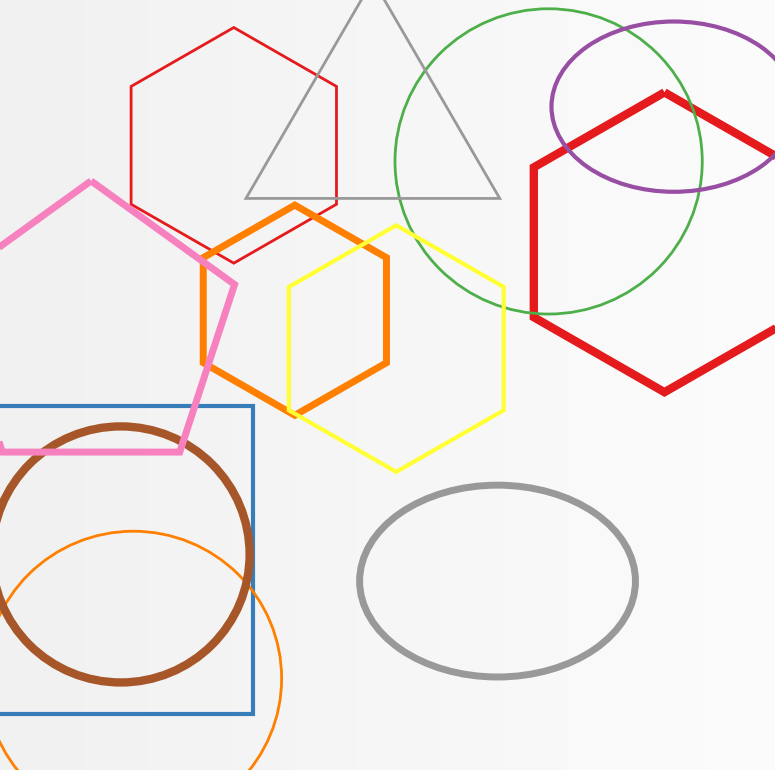[{"shape": "hexagon", "thickness": 3, "radius": 0.97, "center": [0.857, 0.685]}, {"shape": "hexagon", "thickness": 1, "radius": 0.77, "center": [0.302, 0.811]}, {"shape": "square", "thickness": 1.5, "radius": 1.0, "center": [0.127, 0.273]}, {"shape": "circle", "thickness": 1, "radius": 0.99, "center": [0.708, 0.79]}, {"shape": "oval", "thickness": 1.5, "radius": 0.79, "center": [0.87, 0.861]}, {"shape": "hexagon", "thickness": 2.5, "radius": 0.68, "center": [0.38, 0.597]}, {"shape": "circle", "thickness": 1, "radius": 0.96, "center": [0.172, 0.119]}, {"shape": "hexagon", "thickness": 1.5, "radius": 0.8, "center": [0.511, 0.547]}, {"shape": "circle", "thickness": 3, "radius": 0.83, "center": [0.156, 0.28]}, {"shape": "pentagon", "thickness": 2.5, "radius": 0.97, "center": [0.118, 0.57]}, {"shape": "triangle", "thickness": 1, "radius": 0.95, "center": [0.481, 0.837]}, {"shape": "oval", "thickness": 2.5, "radius": 0.89, "center": [0.642, 0.245]}]